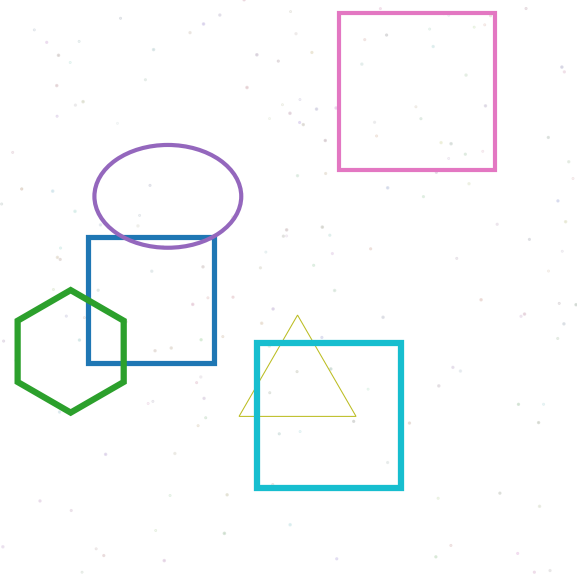[{"shape": "square", "thickness": 2.5, "radius": 0.55, "center": [0.262, 0.479]}, {"shape": "hexagon", "thickness": 3, "radius": 0.53, "center": [0.122, 0.391]}, {"shape": "oval", "thickness": 2, "radius": 0.64, "center": [0.291, 0.659]}, {"shape": "square", "thickness": 2, "radius": 0.68, "center": [0.722, 0.84]}, {"shape": "triangle", "thickness": 0.5, "radius": 0.58, "center": [0.515, 0.337]}, {"shape": "square", "thickness": 3, "radius": 0.62, "center": [0.57, 0.28]}]